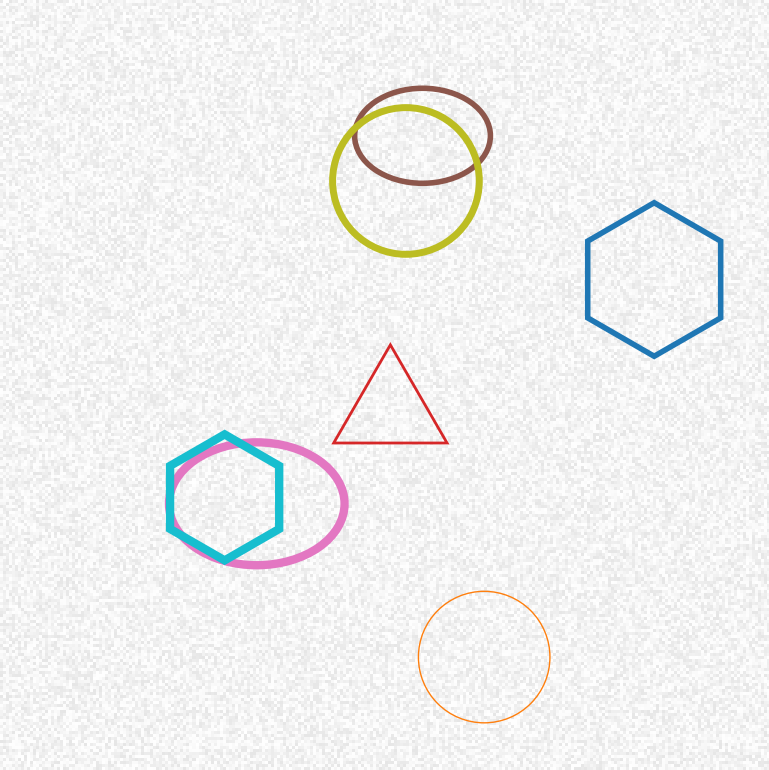[{"shape": "hexagon", "thickness": 2, "radius": 0.5, "center": [0.85, 0.637]}, {"shape": "circle", "thickness": 0.5, "radius": 0.43, "center": [0.629, 0.147]}, {"shape": "triangle", "thickness": 1, "radius": 0.43, "center": [0.507, 0.467]}, {"shape": "oval", "thickness": 2, "radius": 0.44, "center": [0.549, 0.824]}, {"shape": "oval", "thickness": 3, "radius": 0.57, "center": [0.333, 0.346]}, {"shape": "circle", "thickness": 2.5, "radius": 0.48, "center": [0.527, 0.765]}, {"shape": "hexagon", "thickness": 3, "radius": 0.41, "center": [0.292, 0.354]}]